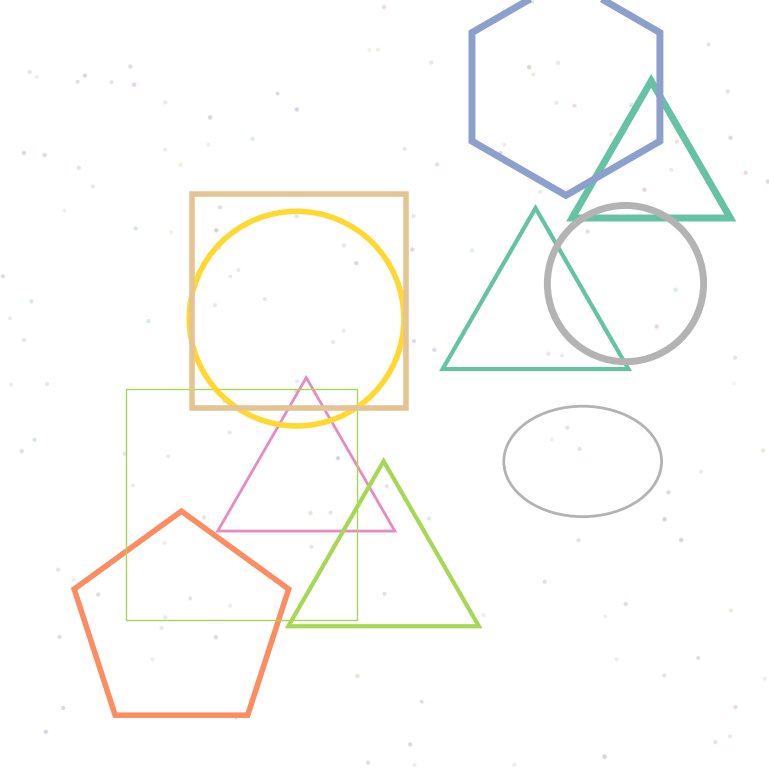[{"shape": "triangle", "thickness": 2.5, "radius": 0.59, "center": [0.846, 0.776]}, {"shape": "triangle", "thickness": 1.5, "radius": 0.7, "center": [0.695, 0.59]}, {"shape": "pentagon", "thickness": 2, "radius": 0.73, "center": [0.236, 0.19]}, {"shape": "hexagon", "thickness": 2.5, "radius": 0.7, "center": [0.735, 0.887]}, {"shape": "triangle", "thickness": 1, "radius": 0.66, "center": [0.398, 0.377]}, {"shape": "square", "thickness": 0.5, "radius": 0.75, "center": [0.313, 0.345]}, {"shape": "triangle", "thickness": 1.5, "radius": 0.71, "center": [0.498, 0.258]}, {"shape": "circle", "thickness": 2, "radius": 0.7, "center": [0.385, 0.586]}, {"shape": "square", "thickness": 2, "radius": 0.7, "center": [0.388, 0.609]}, {"shape": "oval", "thickness": 1, "radius": 0.51, "center": [0.757, 0.401]}, {"shape": "circle", "thickness": 2.5, "radius": 0.51, "center": [0.812, 0.632]}]